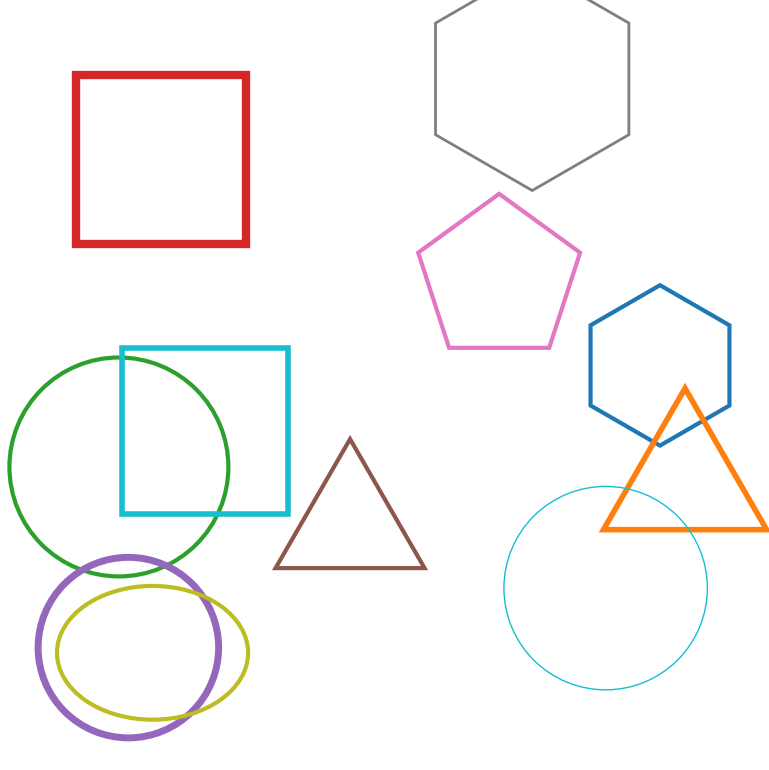[{"shape": "hexagon", "thickness": 1.5, "radius": 0.52, "center": [0.857, 0.525]}, {"shape": "triangle", "thickness": 2, "radius": 0.61, "center": [0.89, 0.373]}, {"shape": "circle", "thickness": 1.5, "radius": 0.71, "center": [0.154, 0.394]}, {"shape": "square", "thickness": 3, "radius": 0.55, "center": [0.209, 0.793]}, {"shape": "circle", "thickness": 2.5, "radius": 0.59, "center": [0.167, 0.159]}, {"shape": "triangle", "thickness": 1.5, "radius": 0.56, "center": [0.455, 0.318]}, {"shape": "pentagon", "thickness": 1.5, "radius": 0.55, "center": [0.648, 0.638]}, {"shape": "hexagon", "thickness": 1, "radius": 0.72, "center": [0.691, 0.898]}, {"shape": "oval", "thickness": 1.5, "radius": 0.62, "center": [0.198, 0.152]}, {"shape": "square", "thickness": 2, "radius": 0.54, "center": [0.267, 0.441]}, {"shape": "circle", "thickness": 0.5, "radius": 0.66, "center": [0.787, 0.236]}]